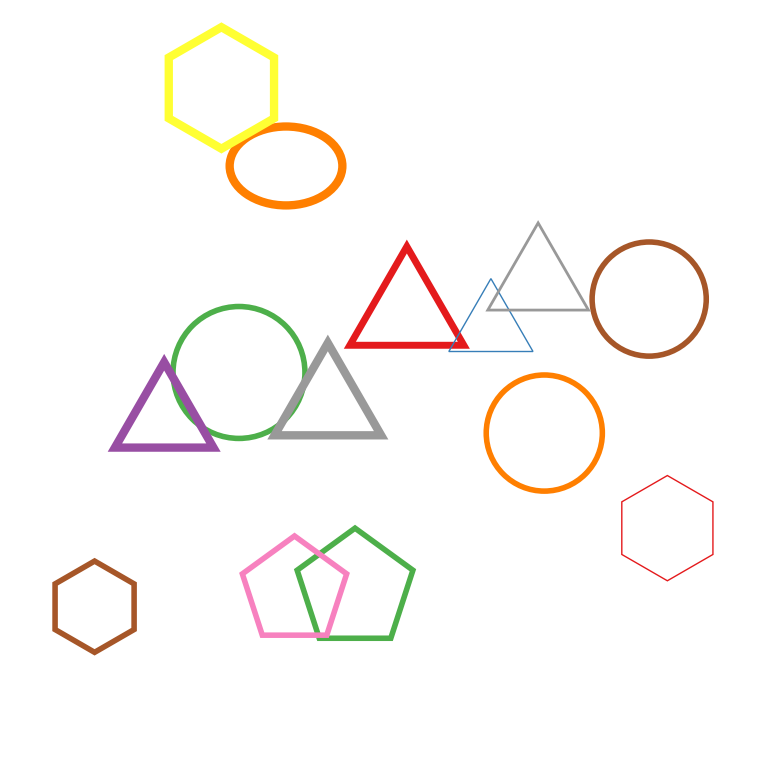[{"shape": "hexagon", "thickness": 0.5, "radius": 0.34, "center": [0.867, 0.314]}, {"shape": "triangle", "thickness": 2.5, "radius": 0.43, "center": [0.528, 0.594]}, {"shape": "triangle", "thickness": 0.5, "radius": 0.32, "center": [0.638, 0.575]}, {"shape": "circle", "thickness": 2, "radius": 0.43, "center": [0.31, 0.516]}, {"shape": "pentagon", "thickness": 2, "radius": 0.4, "center": [0.461, 0.235]}, {"shape": "triangle", "thickness": 3, "radius": 0.37, "center": [0.213, 0.456]}, {"shape": "circle", "thickness": 2, "radius": 0.38, "center": [0.707, 0.438]}, {"shape": "oval", "thickness": 3, "radius": 0.37, "center": [0.371, 0.784]}, {"shape": "hexagon", "thickness": 3, "radius": 0.39, "center": [0.288, 0.886]}, {"shape": "hexagon", "thickness": 2, "radius": 0.3, "center": [0.123, 0.212]}, {"shape": "circle", "thickness": 2, "radius": 0.37, "center": [0.843, 0.612]}, {"shape": "pentagon", "thickness": 2, "radius": 0.36, "center": [0.382, 0.233]}, {"shape": "triangle", "thickness": 3, "radius": 0.4, "center": [0.426, 0.475]}, {"shape": "triangle", "thickness": 1, "radius": 0.38, "center": [0.699, 0.635]}]